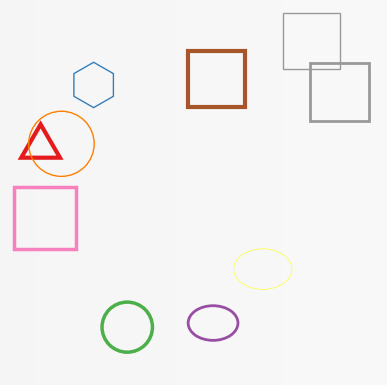[{"shape": "triangle", "thickness": 3, "radius": 0.29, "center": [0.105, 0.619]}, {"shape": "hexagon", "thickness": 1, "radius": 0.29, "center": [0.242, 0.779]}, {"shape": "circle", "thickness": 2.5, "radius": 0.33, "center": [0.328, 0.15]}, {"shape": "oval", "thickness": 2, "radius": 0.32, "center": [0.55, 0.161]}, {"shape": "circle", "thickness": 1, "radius": 0.42, "center": [0.159, 0.626]}, {"shape": "oval", "thickness": 0.5, "radius": 0.38, "center": [0.678, 0.301]}, {"shape": "square", "thickness": 3, "radius": 0.37, "center": [0.559, 0.795]}, {"shape": "square", "thickness": 2.5, "radius": 0.4, "center": [0.116, 0.433]}, {"shape": "square", "thickness": 2, "radius": 0.38, "center": [0.876, 0.761]}, {"shape": "square", "thickness": 1, "radius": 0.37, "center": [0.804, 0.893]}]